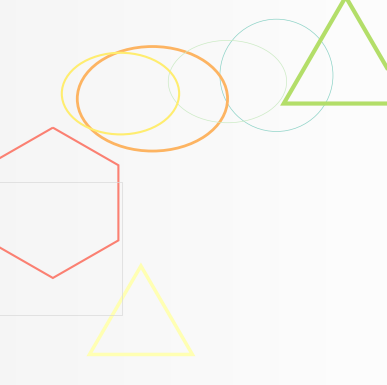[{"shape": "circle", "thickness": 0.5, "radius": 0.73, "center": [0.713, 0.804]}, {"shape": "triangle", "thickness": 2.5, "radius": 0.77, "center": [0.364, 0.156]}, {"shape": "hexagon", "thickness": 1.5, "radius": 0.98, "center": [0.136, 0.473]}, {"shape": "oval", "thickness": 2, "radius": 0.97, "center": [0.393, 0.743]}, {"shape": "triangle", "thickness": 3, "radius": 0.92, "center": [0.892, 0.823]}, {"shape": "square", "thickness": 0.5, "radius": 0.86, "center": [0.142, 0.353]}, {"shape": "oval", "thickness": 0.5, "radius": 0.76, "center": [0.587, 0.788]}, {"shape": "oval", "thickness": 1.5, "radius": 0.76, "center": [0.311, 0.757]}]